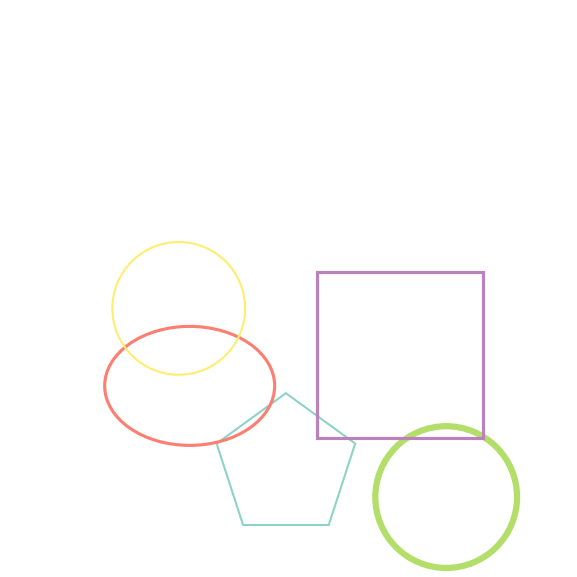[{"shape": "pentagon", "thickness": 1, "radius": 0.63, "center": [0.495, 0.192]}, {"shape": "oval", "thickness": 1.5, "radius": 0.74, "center": [0.328, 0.331]}, {"shape": "circle", "thickness": 3, "radius": 0.61, "center": [0.773, 0.138]}, {"shape": "square", "thickness": 1.5, "radius": 0.72, "center": [0.692, 0.385]}, {"shape": "circle", "thickness": 1, "radius": 0.57, "center": [0.309, 0.465]}]